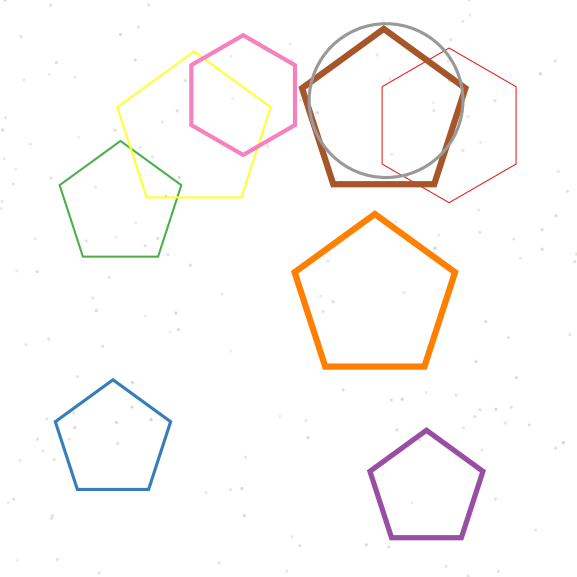[{"shape": "hexagon", "thickness": 0.5, "radius": 0.67, "center": [0.778, 0.782]}, {"shape": "pentagon", "thickness": 1.5, "radius": 0.52, "center": [0.196, 0.237]}, {"shape": "pentagon", "thickness": 1, "radius": 0.55, "center": [0.209, 0.644]}, {"shape": "pentagon", "thickness": 2.5, "radius": 0.51, "center": [0.738, 0.151]}, {"shape": "pentagon", "thickness": 3, "radius": 0.73, "center": [0.649, 0.482]}, {"shape": "pentagon", "thickness": 1, "radius": 0.7, "center": [0.336, 0.77]}, {"shape": "pentagon", "thickness": 3, "radius": 0.74, "center": [0.664, 0.8]}, {"shape": "hexagon", "thickness": 2, "radius": 0.52, "center": [0.421, 0.834]}, {"shape": "circle", "thickness": 1.5, "radius": 0.67, "center": [0.668, 0.825]}]